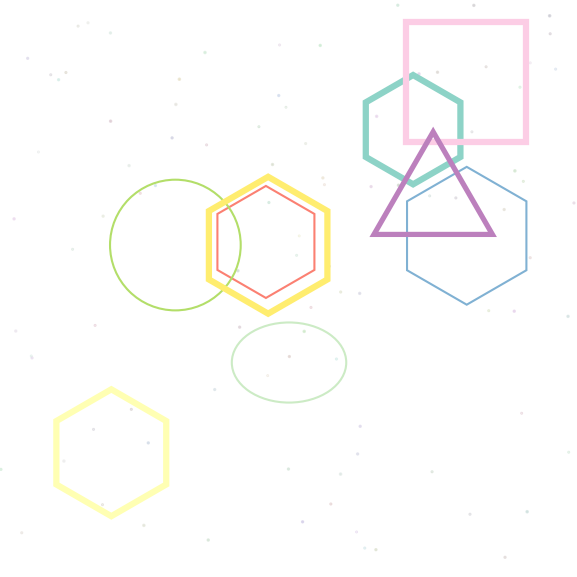[{"shape": "hexagon", "thickness": 3, "radius": 0.47, "center": [0.715, 0.775]}, {"shape": "hexagon", "thickness": 3, "radius": 0.55, "center": [0.193, 0.215]}, {"shape": "hexagon", "thickness": 1, "radius": 0.48, "center": [0.46, 0.58]}, {"shape": "hexagon", "thickness": 1, "radius": 0.6, "center": [0.808, 0.591]}, {"shape": "circle", "thickness": 1, "radius": 0.57, "center": [0.304, 0.575]}, {"shape": "square", "thickness": 3, "radius": 0.52, "center": [0.807, 0.858]}, {"shape": "triangle", "thickness": 2.5, "radius": 0.59, "center": [0.75, 0.652]}, {"shape": "oval", "thickness": 1, "radius": 0.5, "center": [0.5, 0.371]}, {"shape": "hexagon", "thickness": 3, "radius": 0.59, "center": [0.464, 0.574]}]